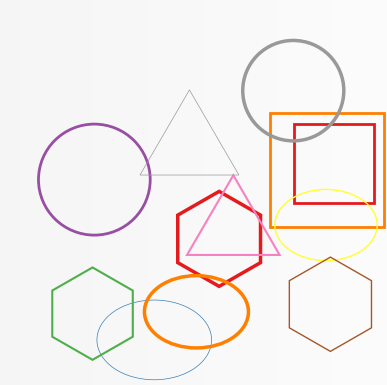[{"shape": "hexagon", "thickness": 2.5, "radius": 0.62, "center": [0.565, 0.38]}, {"shape": "square", "thickness": 2, "radius": 0.51, "center": [0.862, 0.575]}, {"shape": "oval", "thickness": 0.5, "radius": 0.74, "center": [0.398, 0.117]}, {"shape": "hexagon", "thickness": 1.5, "radius": 0.6, "center": [0.239, 0.185]}, {"shape": "circle", "thickness": 2, "radius": 0.72, "center": [0.243, 0.533]}, {"shape": "square", "thickness": 2, "radius": 0.74, "center": [0.844, 0.559]}, {"shape": "oval", "thickness": 2.5, "radius": 0.67, "center": [0.507, 0.19]}, {"shape": "oval", "thickness": 1, "radius": 0.66, "center": [0.841, 0.416]}, {"shape": "hexagon", "thickness": 1, "radius": 0.61, "center": [0.853, 0.21]}, {"shape": "triangle", "thickness": 1.5, "radius": 0.69, "center": [0.602, 0.407]}, {"shape": "triangle", "thickness": 0.5, "radius": 0.74, "center": [0.489, 0.619]}, {"shape": "circle", "thickness": 2.5, "radius": 0.65, "center": [0.757, 0.765]}]